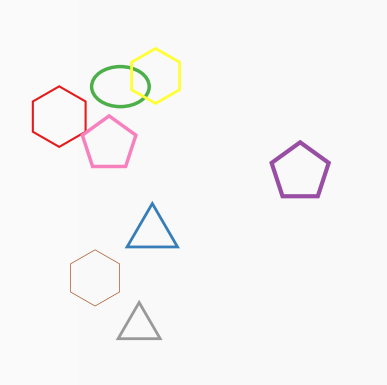[{"shape": "hexagon", "thickness": 1.5, "radius": 0.39, "center": [0.153, 0.697]}, {"shape": "triangle", "thickness": 2, "radius": 0.38, "center": [0.393, 0.396]}, {"shape": "oval", "thickness": 2.5, "radius": 0.37, "center": [0.311, 0.775]}, {"shape": "pentagon", "thickness": 3, "radius": 0.39, "center": [0.775, 0.553]}, {"shape": "hexagon", "thickness": 2, "radius": 0.36, "center": [0.401, 0.803]}, {"shape": "hexagon", "thickness": 0.5, "radius": 0.37, "center": [0.245, 0.278]}, {"shape": "pentagon", "thickness": 2.5, "radius": 0.36, "center": [0.282, 0.626]}, {"shape": "triangle", "thickness": 2, "radius": 0.31, "center": [0.359, 0.152]}]